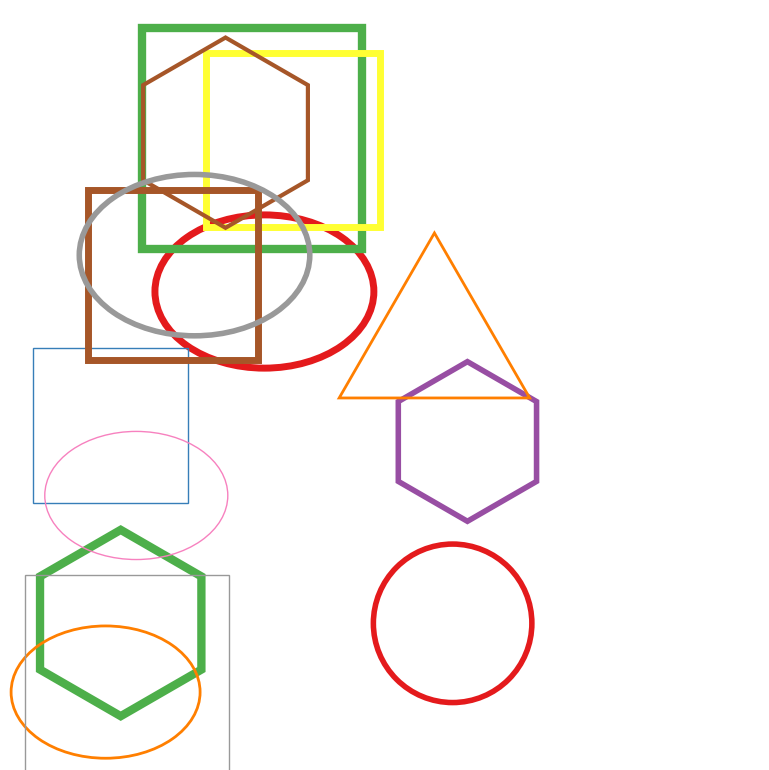[{"shape": "circle", "thickness": 2, "radius": 0.51, "center": [0.588, 0.191]}, {"shape": "oval", "thickness": 2.5, "radius": 0.71, "center": [0.343, 0.621]}, {"shape": "square", "thickness": 0.5, "radius": 0.5, "center": [0.144, 0.448]}, {"shape": "hexagon", "thickness": 3, "radius": 0.6, "center": [0.157, 0.191]}, {"shape": "square", "thickness": 3, "radius": 0.72, "center": [0.327, 0.82]}, {"shape": "hexagon", "thickness": 2, "radius": 0.52, "center": [0.607, 0.427]}, {"shape": "triangle", "thickness": 1, "radius": 0.71, "center": [0.564, 0.555]}, {"shape": "oval", "thickness": 1, "radius": 0.61, "center": [0.137, 0.101]}, {"shape": "square", "thickness": 2.5, "radius": 0.57, "center": [0.381, 0.818]}, {"shape": "hexagon", "thickness": 1.5, "radius": 0.62, "center": [0.293, 0.828]}, {"shape": "square", "thickness": 2.5, "radius": 0.55, "center": [0.225, 0.643]}, {"shape": "oval", "thickness": 0.5, "radius": 0.59, "center": [0.177, 0.357]}, {"shape": "square", "thickness": 0.5, "radius": 0.66, "center": [0.165, 0.121]}, {"shape": "oval", "thickness": 2, "radius": 0.75, "center": [0.253, 0.669]}]